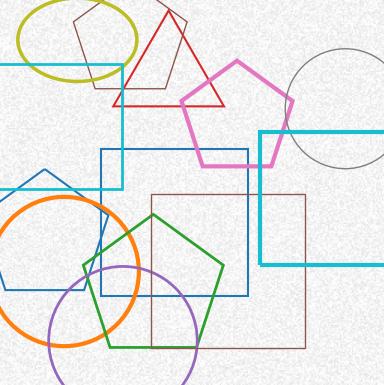[{"shape": "square", "thickness": 1.5, "radius": 0.95, "center": [0.453, 0.422]}, {"shape": "pentagon", "thickness": 1.5, "radius": 0.87, "center": [0.116, 0.387]}, {"shape": "circle", "thickness": 3, "radius": 0.97, "center": [0.167, 0.295]}, {"shape": "pentagon", "thickness": 2, "radius": 0.96, "center": [0.398, 0.252]}, {"shape": "triangle", "thickness": 1.5, "radius": 0.83, "center": [0.438, 0.807]}, {"shape": "circle", "thickness": 2, "radius": 0.96, "center": [0.319, 0.115]}, {"shape": "pentagon", "thickness": 1, "radius": 0.78, "center": [0.338, 0.895]}, {"shape": "square", "thickness": 1, "radius": 1.0, "center": [0.591, 0.295]}, {"shape": "pentagon", "thickness": 3, "radius": 0.76, "center": [0.616, 0.691]}, {"shape": "circle", "thickness": 1, "radius": 0.78, "center": [0.897, 0.718]}, {"shape": "oval", "thickness": 2.5, "radius": 0.77, "center": [0.201, 0.897]}, {"shape": "square", "thickness": 3, "radius": 0.86, "center": [0.846, 0.485]}, {"shape": "square", "thickness": 2, "radius": 0.81, "center": [0.155, 0.671]}]